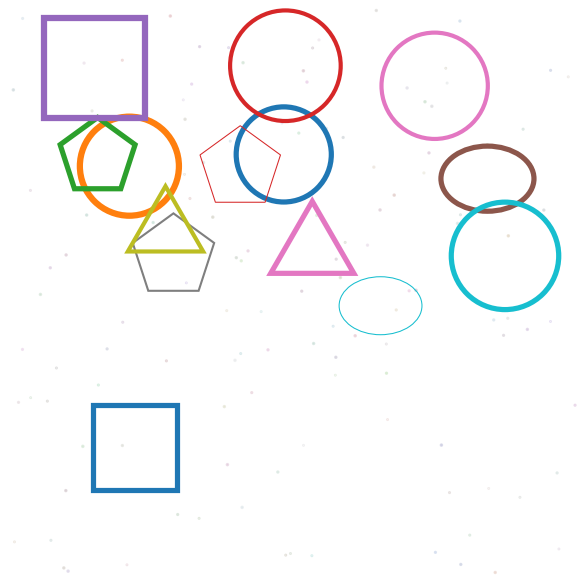[{"shape": "circle", "thickness": 2.5, "radius": 0.41, "center": [0.491, 0.732]}, {"shape": "square", "thickness": 2.5, "radius": 0.37, "center": [0.234, 0.224]}, {"shape": "circle", "thickness": 3, "radius": 0.43, "center": [0.224, 0.711]}, {"shape": "pentagon", "thickness": 2.5, "radius": 0.34, "center": [0.169, 0.727]}, {"shape": "pentagon", "thickness": 0.5, "radius": 0.37, "center": [0.416, 0.708]}, {"shape": "circle", "thickness": 2, "radius": 0.48, "center": [0.494, 0.885]}, {"shape": "square", "thickness": 3, "radius": 0.43, "center": [0.164, 0.881]}, {"shape": "oval", "thickness": 2.5, "radius": 0.4, "center": [0.844, 0.69]}, {"shape": "circle", "thickness": 2, "radius": 0.46, "center": [0.753, 0.851]}, {"shape": "triangle", "thickness": 2.5, "radius": 0.42, "center": [0.541, 0.567]}, {"shape": "pentagon", "thickness": 1, "radius": 0.37, "center": [0.3, 0.556]}, {"shape": "triangle", "thickness": 2, "radius": 0.38, "center": [0.287, 0.601]}, {"shape": "circle", "thickness": 2.5, "radius": 0.47, "center": [0.874, 0.556]}, {"shape": "oval", "thickness": 0.5, "radius": 0.36, "center": [0.659, 0.47]}]